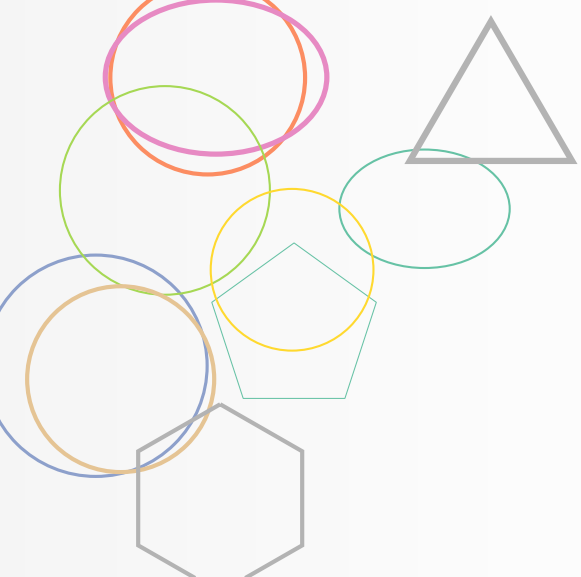[{"shape": "pentagon", "thickness": 0.5, "radius": 0.74, "center": [0.506, 0.43]}, {"shape": "oval", "thickness": 1, "radius": 0.73, "center": [0.73, 0.638]}, {"shape": "circle", "thickness": 2, "radius": 0.84, "center": [0.357, 0.865]}, {"shape": "circle", "thickness": 1.5, "radius": 0.96, "center": [0.165, 0.366]}, {"shape": "oval", "thickness": 2.5, "radius": 0.95, "center": [0.372, 0.866]}, {"shape": "circle", "thickness": 1, "radius": 0.9, "center": [0.284, 0.669]}, {"shape": "circle", "thickness": 1, "radius": 0.7, "center": [0.503, 0.532]}, {"shape": "circle", "thickness": 2, "radius": 0.8, "center": [0.208, 0.343]}, {"shape": "hexagon", "thickness": 2, "radius": 0.81, "center": [0.379, 0.136]}, {"shape": "triangle", "thickness": 3, "radius": 0.81, "center": [0.845, 0.801]}]